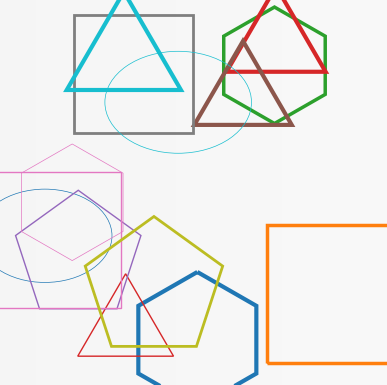[{"shape": "oval", "thickness": 0.5, "radius": 0.87, "center": [0.116, 0.388]}, {"shape": "hexagon", "thickness": 3, "radius": 0.88, "center": [0.509, 0.118]}, {"shape": "square", "thickness": 2.5, "radius": 0.9, "center": [0.868, 0.236]}, {"shape": "hexagon", "thickness": 2.5, "radius": 0.76, "center": [0.708, 0.83]}, {"shape": "triangle", "thickness": 3, "radius": 0.74, "center": [0.712, 0.887]}, {"shape": "triangle", "thickness": 1, "radius": 0.71, "center": [0.324, 0.146]}, {"shape": "pentagon", "thickness": 1, "radius": 0.85, "center": [0.202, 0.336]}, {"shape": "triangle", "thickness": 3, "radius": 0.73, "center": [0.627, 0.748]}, {"shape": "square", "thickness": 1, "radius": 0.88, "center": [0.136, 0.376]}, {"shape": "hexagon", "thickness": 0.5, "radius": 0.76, "center": [0.186, 0.475]}, {"shape": "square", "thickness": 2, "radius": 0.76, "center": [0.344, 0.808]}, {"shape": "pentagon", "thickness": 2, "radius": 0.93, "center": [0.397, 0.251]}, {"shape": "triangle", "thickness": 3, "radius": 0.85, "center": [0.32, 0.851]}, {"shape": "oval", "thickness": 0.5, "radius": 0.95, "center": [0.46, 0.734]}]